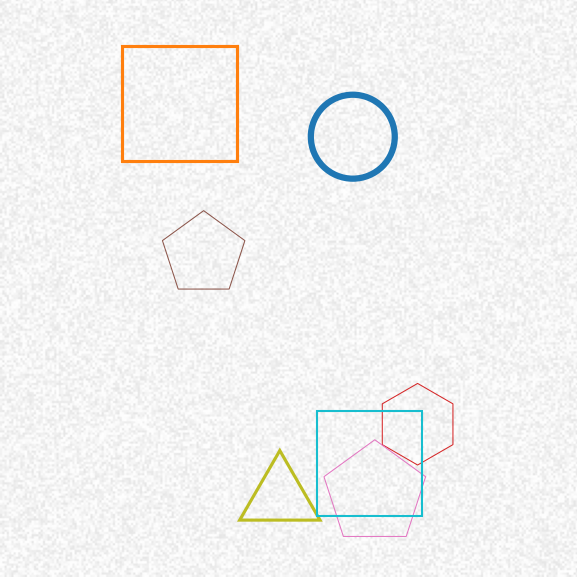[{"shape": "circle", "thickness": 3, "radius": 0.36, "center": [0.611, 0.762]}, {"shape": "square", "thickness": 1.5, "radius": 0.5, "center": [0.31, 0.82]}, {"shape": "hexagon", "thickness": 0.5, "radius": 0.35, "center": [0.723, 0.265]}, {"shape": "pentagon", "thickness": 0.5, "radius": 0.38, "center": [0.353, 0.559]}, {"shape": "pentagon", "thickness": 0.5, "radius": 0.46, "center": [0.649, 0.145]}, {"shape": "triangle", "thickness": 1.5, "radius": 0.4, "center": [0.485, 0.139]}, {"shape": "square", "thickness": 1, "radius": 0.45, "center": [0.64, 0.196]}]